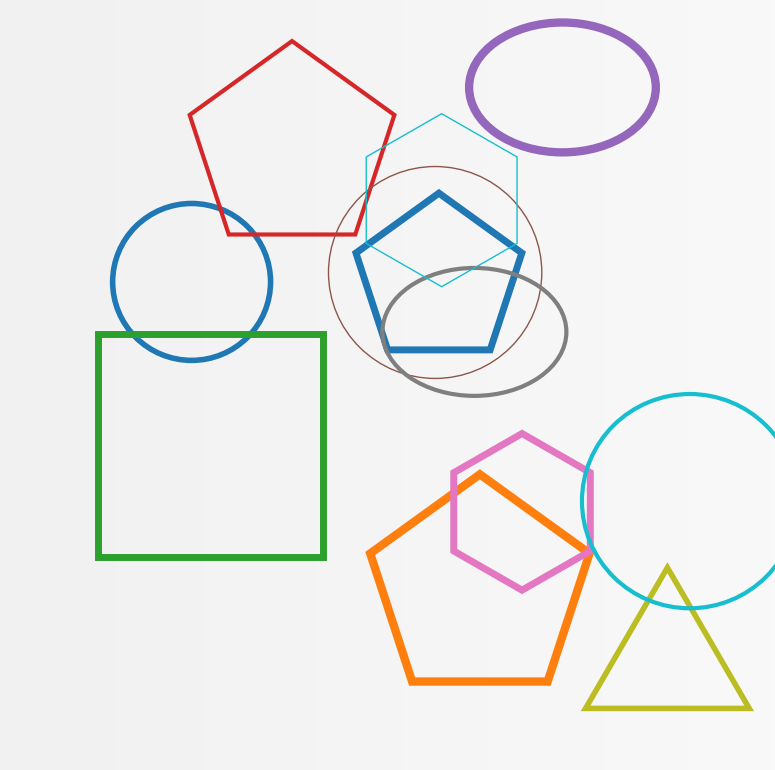[{"shape": "pentagon", "thickness": 2.5, "radius": 0.56, "center": [0.566, 0.637]}, {"shape": "circle", "thickness": 2, "radius": 0.51, "center": [0.247, 0.634]}, {"shape": "pentagon", "thickness": 3, "radius": 0.74, "center": [0.619, 0.235]}, {"shape": "square", "thickness": 2.5, "radius": 0.72, "center": [0.272, 0.422]}, {"shape": "pentagon", "thickness": 1.5, "radius": 0.69, "center": [0.377, 0.808]}, {"shape": "oval", "thickness": 3, "radius": 0.6, "center": [0.726, 0.886]}, {"shape": "circle", "thickness": 0.5, "radius": 0.69, "center": [0.561, 0.646]}, {"shape": "hexagon", "thickness": 2.5, "radius": 0.51, "center": [0.674, 0.335]}, {"shape": "oval", "thickness": 1.5, "radius": 0.59, "center": [0.612, 0.569]}, {"shape": "triangle", "thickness": 2, "radius": 0.61, "center": [0.861, 0.141]}, {"shape": "hexagon", "thickness": 0.5, "radius": 0.56, "center": [0.57, 0.74]}, {"shape": "circle", "thickness": 1.5, "radius": 0.7, "center": [0.89, 0.349]}]